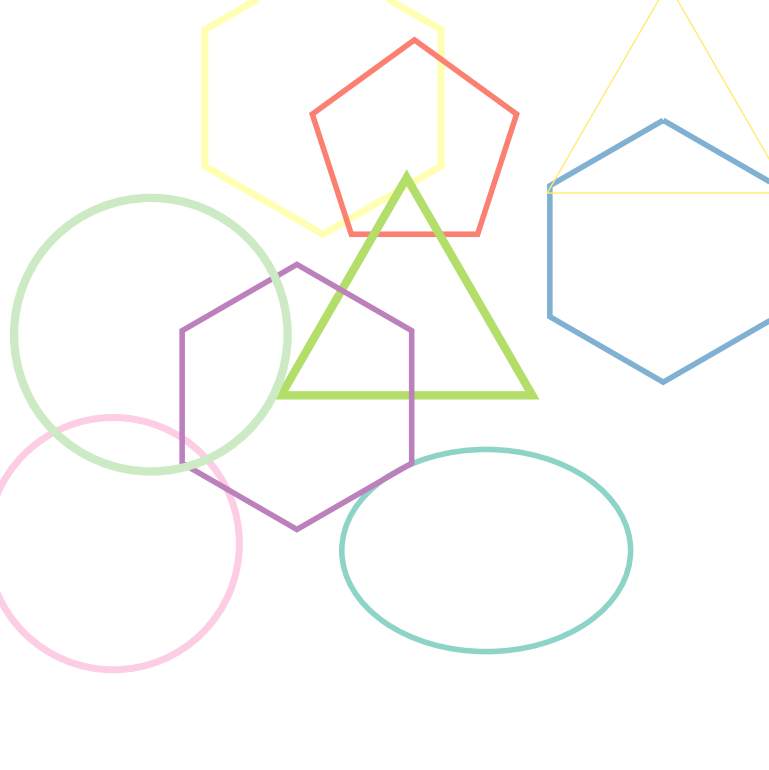[{"shape": "oval", "thickness": 2, "radius": 0.94, "center": [0.631, 0.285]}, {"shape": "hexagon", "thickness": 2.5, "radius": 0.89, "center": [0.419, 0.873]}, {"shape": "pentagon", "thickness": 2, "radius": 0.7, "center": [0.538, 0.809]}, {"shape": "hexagon", "thickness": 2, "radius": 0.85, "center": [0.861, 0.674]}, {"shape": "triangle", "thickness": 3, "radius": 0.94, "center": [0.528, 0.581]}, {"shape": "circle", "thickness": 2.5, "radius": 0.82, "center": [0.147, 0.294]}, {"shape": "hexagon", "thickness": 2, "radius": 0.86, "center": [0.386, 0.484]}, {"shape": "circle", "thickness": 3, "radius": 0.89, "center": [0.196, 0.565]}, {"shape": "triangle", "thickness": 0.5, "radius": 0.91, "center": [0.868, 0.84]}]